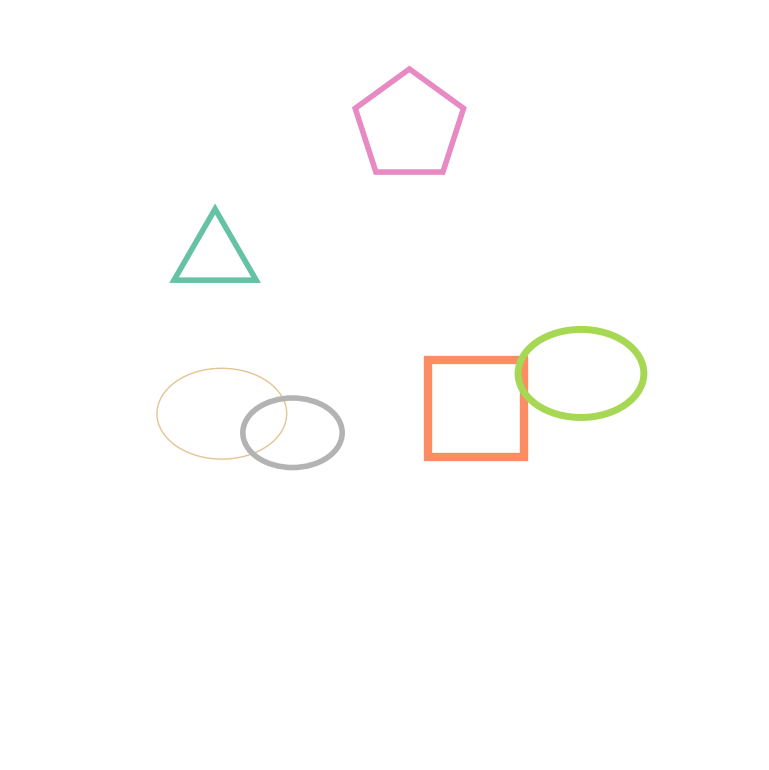[{"shape": "triangle", "thickness": 2, "radius": 0.31, "center": [0.279, 0.667]}, {"shape": "square", "thickness": 3, "radius": 0.31, "center": [0.618, 0.469]}, {"shape": "pentagon", "thickness": 2, "radius": 0.37, "center": [0.532, 0.836]}, {"shape": "oval", "thickness": 2.5, "radius": 0.41, "center": [0.755, 0.515]}, {"shape": "oval", "thickness": 0.5, "radius": 0.42, "center": [0.288, 0.463]}, {"shape": "oval", "thickness": 2, "radius": 0.32, "center": [0.38, 0.438]}]